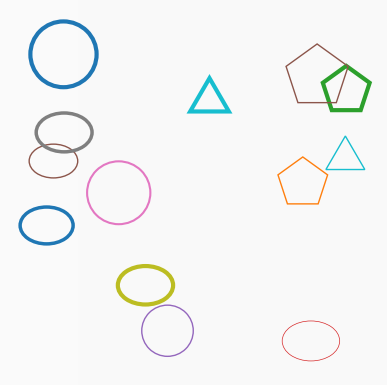[{"shape": "circle", "thickness": 3, "radius": 0.43, "center": [0.164, 0.859]}, {"shape": "oval", "thickness": 2.5, "radius": 0.34, "center": [0.12, 0.414]}, {"shape": "pentagon", "thickness": 1, "radius": 0.34, "center": [0.781, 0.525]}, {"shape": "pentagon", "thickness": 3, "radius": 0.32, "center": [0.894, 0.765]}, {"shape": "oval", "thickness": 0.5, "radius": 0.37, "center": [0.802, 0.114]}, {"shape": "circle", "thickness": 1, "radius": 0.33, "center": [0.432, 0.141]}, {"shape": "oval", "thickness": 1, "radius": 0.31, "center": [0.138, 0.582]}, {"shape": "pentagon", "thickness": 1, "radius": 0.42, "center": [0.818, 0.802]}, {"shape": "circle", "thickness": 1.5, "radius": 0.41, "center": [0.306, 0.499]}, {"shape": "oval", "thickness": 2.5, "radius": 0.36, "center": [0.165, 0.656]}, {"shape": "oval", "thickness": 3, "radius": 0.36, "center": [0.375, 0.259]}, {"shape": "triangle", "thickness": 3, "radius": 0.29, "center": [0.541, 0.739]}, {"shape": "triangle", "thickness": 1, "radius": 0.29, "center": [0.891, 0.589]}]